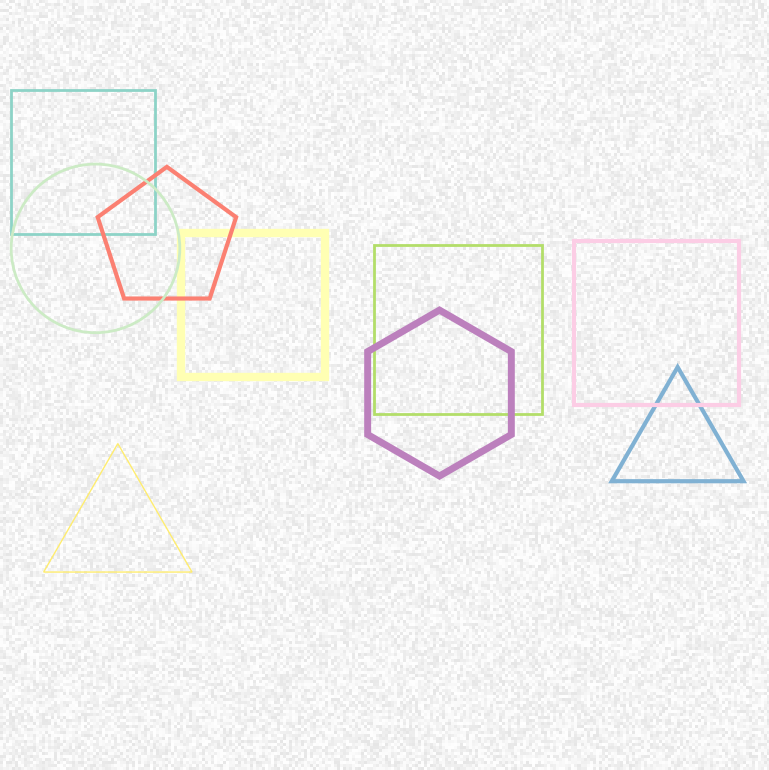[{"shape": "square", "thickness": 1, "radius": 0.47, "center": [0.108, 0.79]}, {"shape": "square", "thickness": 3, "radius": 0.47, "center": [0.328, 0.604]}, {"shape": "pentagon", "thickness": 1.5, "radius": 0.47, "center": [0.217, 0.689]}, {"shape": "triangle", "thickness": 1.5, "radius": 0.49, "center": [0.88, 0.424]}, {"shape": "square", "thickness": 1, "radius": 0.55, "center": [0.595, 0.572]}, {"shape": "square", "thickness": 1.5, "radius": 0.53, "center": [0.853, 0.581]}, {"shape": "hexagon", "thickness": 2.5, "radius": 0.54, "center": [0.571, 0.49]}, {"shape": "circle", "thickness": 1, "radius": 0.55, "center": [0.124, 0.677]}, {"shape": "triangle", "thickness": 0.5, "radius": 0.56, "center": [0.153, 0.313]}]